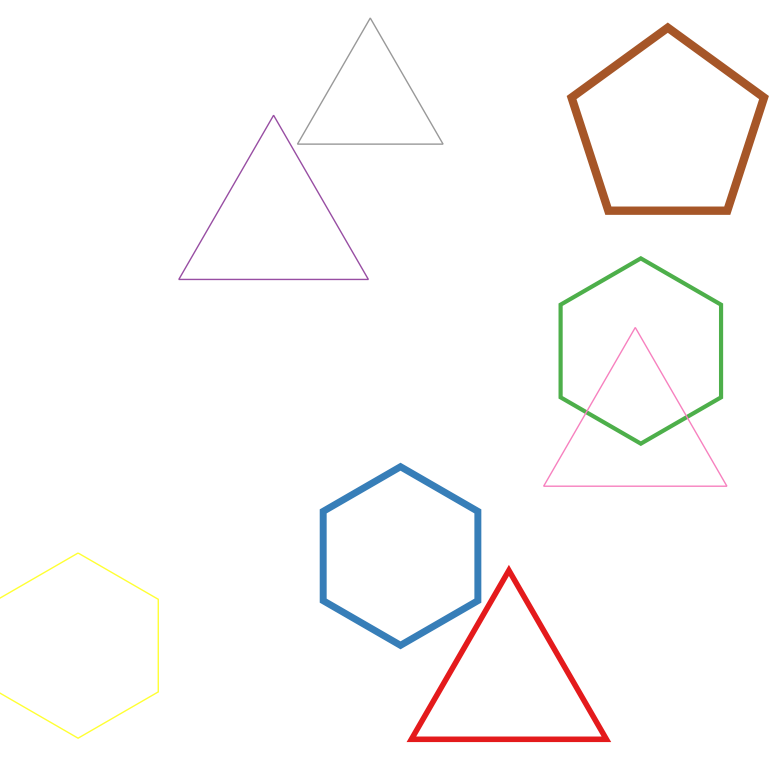[{"shape": "triangle", "thickness": 2, "radius": 0.73, "center": [0.661, 0.113]}, {"shape": "hexagon", "thickness": 2.5, "radius": 0.58, "center": [0.52, 0.278]}, {"shape": "hexagon", "thickness": 1.5, "radius": 0.6, "center": [0.832, 0.544]}, {"shape": "triangle", "thickness": 0.5, "radius": 0.71, "center": [0.355, 0.708]}, {"shape": "hexagon", "thickness": 0.5, "radius": 0.6, "center": [0.101, 0.162]}, {"shape": "pentagon", "thickness": 3, "radius": 0.66, "center": [0.867, 0.833]}, {"shape": "triangle", "thickness": 0.5, "radius": 0.69, "center": [0.825, 0.437]}, {"shape": "triangle", "thickness": 0.5, "radius": 0.55, "center": [0.481, 0.867]}]